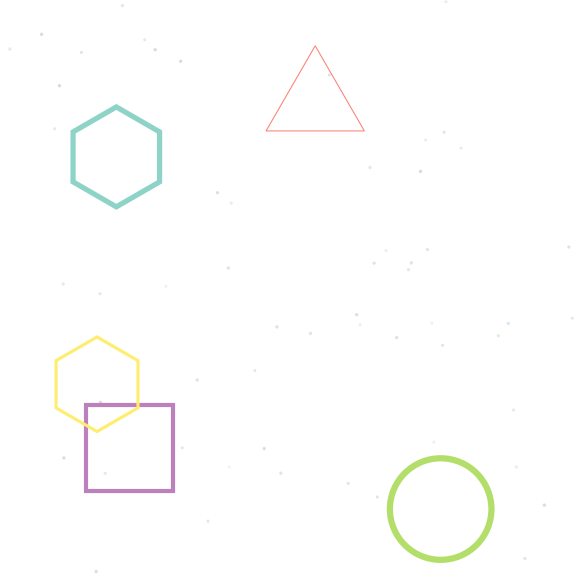[{"shape": "hexagon", "thickness": 2.5, "radius": 0.43, "center": [0.201, 0.727]}, {"shape": "triangle", "thickness": 0.5, "radius": 0.49, "center": [0.546, 0.822]}, {"shape": "circle", "thickness": 3, "radius": 0.44, "center": [0.763, 0.118]}, {"shape": "square", "thickness": 2, "radius": 0.37, "center": [0.224, 0.223]}, {"shape": "hexagon", "thickness": 1.5, "radius": 0.41, "center": [0.168, 0.334]}]